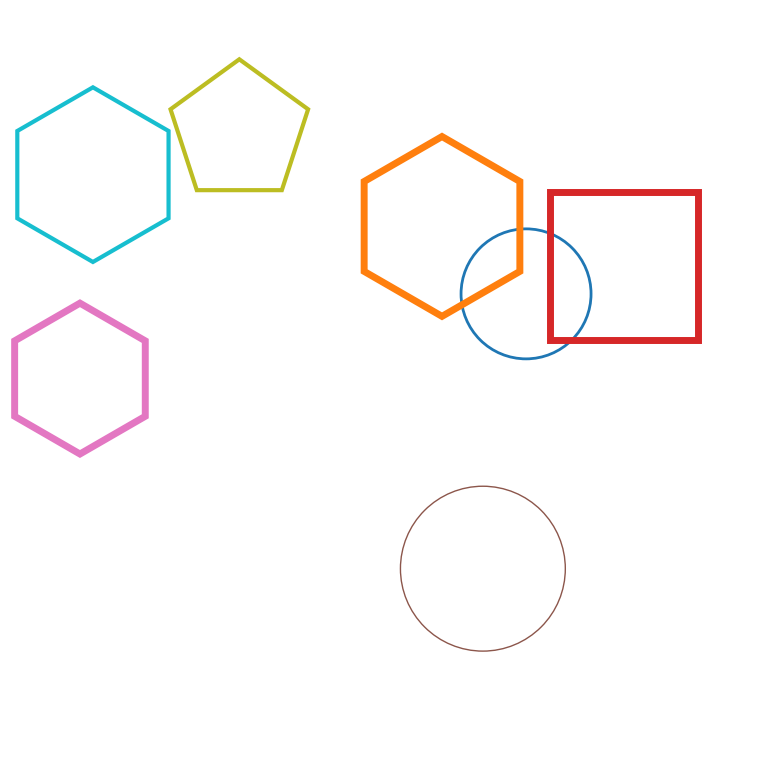[{"shape": "circle", "thickness": 1, "radius": 0.42, "center": [0.683, 0.618]}, {"shape": "hexagon", "thickness": 2.5, "radius": 0.58, "center": [0.574, 0.706]}, {"shape": "square", "thickness": 2.5, "radius": 0.48, "center": [0.81, 0.655]}, {"shape": "circle", "thickness": 0.5, "radius": 0.54, "center": [0.627, 0.261]}, {"shape": "hexagon", "thickness": 2.5, "radius": 0.49, "center": [0.104, 0.508]}, {"shape": "pentagon", "thickness": 1.5, "radius": 0.47, "center": [0.311, 0.829]}, {"shape": "hexagon", "thickness": 1.5, "radius": 0.57, "center": [0.121, 0.773]}]